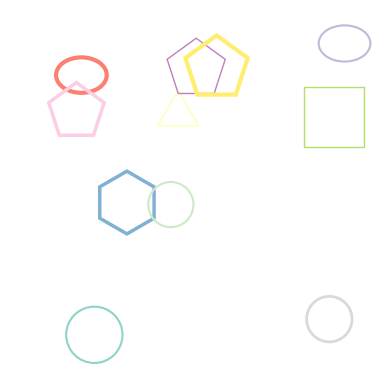[{"shape": "circle", "thickness": 1.5, "radius": 0.37, "center": [0.245, 0.13]}, {"shape": "triangle", "thickness": 1, "radius": 0.31, "center": [0.463, 0.704]}, {"shape": "oval", "thickness": 1.5, "radius": 0.34, "center": [0.895, 0.887]}, {"shape": "oval", "thickness": 3, "radius": 0.33, "center": [0.211, 0.805]}, {"shape": "hexagon", "thickness": 2.5, "radius": 0.41, "center": [0.33, 0.474]}, {"shape": "square", "thickness": 1, "radius": 0.39, "center": [0.867, 0.696]}, {"shape": "pentagon", "thickness": 2.5, "radius": 0.38, "center": [0.199, 0.71]}, {"shape": "circle", "thickness": 2, "radius": 0.3, "center": [0.855, 0.171]}, {"shape": "pentagon", "thickness": 1, "radius": 0.4, "center": [0.51, 0.821]}, {"shape": "circle", "thickness": 1.5, "radius": 0.29, "center": [0.444, 0.469]}, {"shape": "pentagon", "thickness": 3, "radius": 0.43, "center": [0.562, 0.823]}]